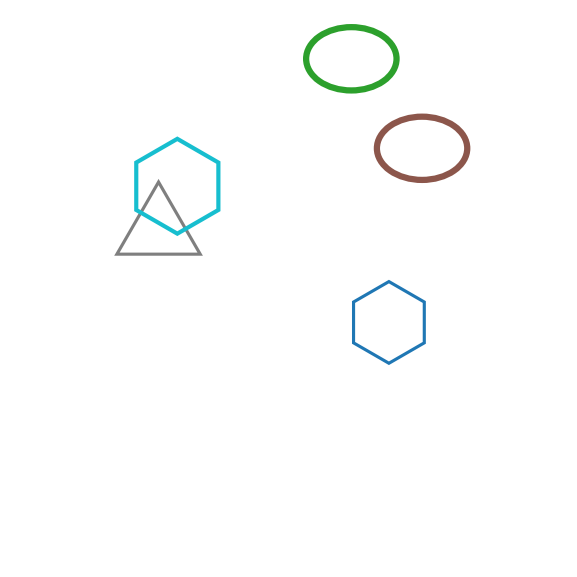[{"shape": "hexagon", "thickness": 1.5, "radius": 0.35, "center": [0.673, 0.441]}, {"shape": "oval", "thickness": 3, "radius": 0.39, "center": [0.608, 0.897]}, {"shape": "oval", "thickness": 3, "radius": 0.39, "center": [0.731, 0.742]}, {"shape": "triangle", "thickness": 1.5, "radius": 0.42, "center": [0.275, 0.601]}, {"shape": "hexagon", "thickness": 2, "radius": 0.41, "center": [0.307, 0.677]}]